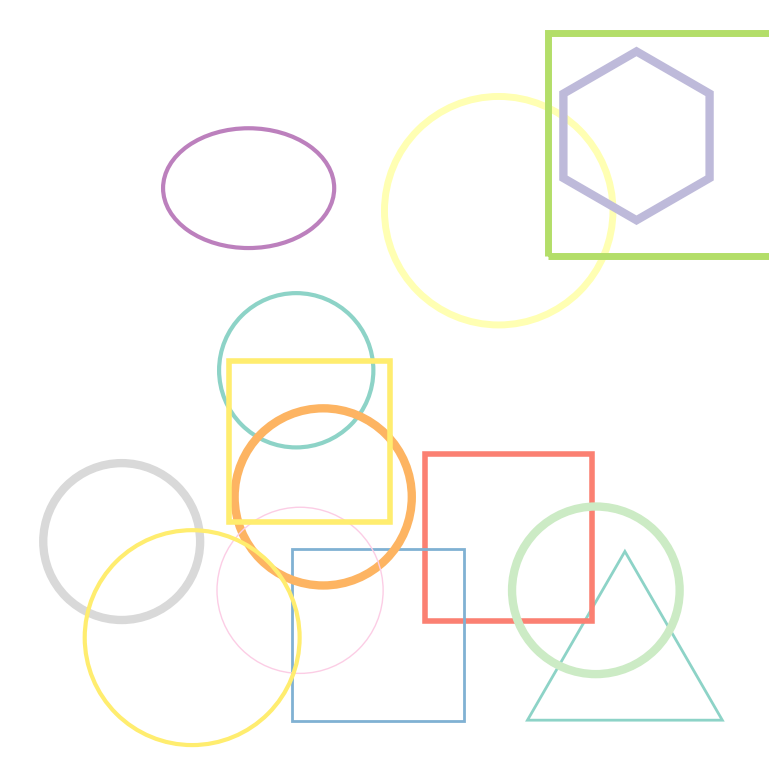[{"shape": "circle", "thickness": 1.5, "radius": 0.5, "center": [0.385, 0.519]}, {"shape": "triangle", "thickness": 1, "radius": 0.73, "center": [0.812, 0.138]}, {"shape": "circle", "thickness": 2.5, "radius": 0.74, "center": [0.648, 0.726]}, {"shape": "hexagon", "thickness": 3, "radius": 0.55, "center": [0.827, 0.824]}, {"shape": "square", "thickness": 2, "radius": 0.54, "center": [0.661, 0.303]}, {"shape": "square", "thickness": 1, "radius": 0.56, "center": [0.49, 0.175]}, {"shape": "circle", "thickness": 3, "radius": 0.58, "center": [0.42, 0.355]}, {"shape": "square", "thickness": 2.5, "radius": 0.72, "center": [0.856, 0.812]}, {"shape": "circle", "thickness": 0.5, "radius": 0.54, "center": [0.39, 0.233]}, {"shape": "circle", "thickness": 3, "radius": 0.51, "center": [0.158, 0.297]}, {"shape": "oval", "thickness": 1.5, "radius": 0.56, "center": [0.323, 0.756]}, {"shape": "circle", "thickness": 3, "radius": 0.54, "center": [0.774, 0.233]}, {"shape": "square", "thickness": 2, "radius": 0.52, "center": [0.402, 0.427]}, {"shape": "circle", "thickness": 1.5, "radius": 0.7, "center": [0.25, 0.172]}]